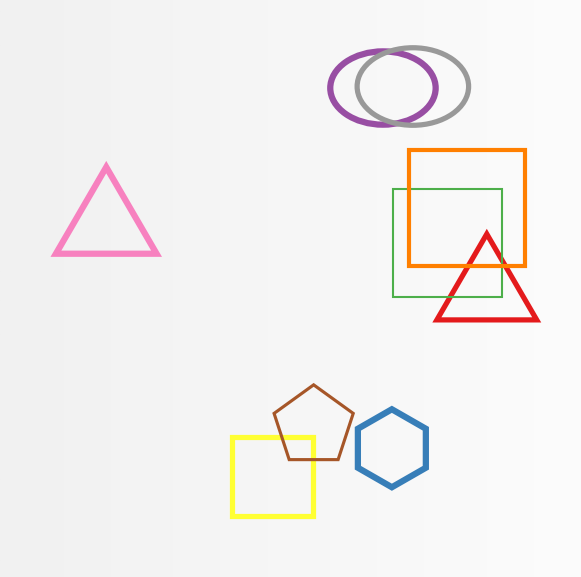[{"shape": "triangle", "thickness": 2.5, "radius": 0.5, "center": [0.837, 0.495]}, {"shape": "hexagon", "thickness": 3, "radius": 0.34, "center": [0.674, 0.223]}, {"shape": "square", "thickness": 1, "radius": 0.47, "center": [0.77, 0.578]}, {"shape": "oval", "thickness": 3, "radius": 0.45, "center": [0.659, 0.847]}, {"shape": "square", "thickness": 2, "radius": 0.5, "center": [0.803, 0.639]}, {"shape": "square", "thickness": 2.5, "radius": 0.35, "center": [0.469, 0.174]}, {"shape": "pentagon", "thickness": 1.5, "radius": 0.36, "center": [0.54, 0.261]}, {"shape": "triangle", "thickness": 3, "radius": 0.5, "center": [0.183, 0.61]}, {"shape": "oval", "thickness": 2.5, "radius": 0.48, "center": [0.71, 0.849]}]